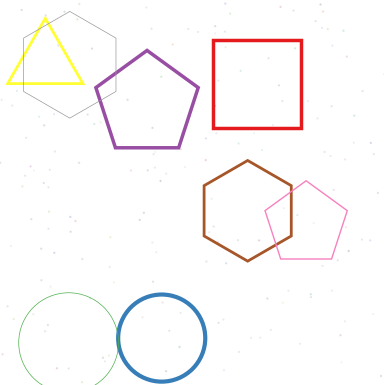[{"shape": "square", "thickness": 2.5, "radius": 0.57, "center": [0.668, 0.781]}, {"shape": "circle", "thickness": 3, "radius": 0.57, "center": [0.42, 0.122]}, {"shape": "circle", "thickness": 0.5, "radius": 0.65, "center": [0.178, 0.11]}, {"shape": "pentagon", "thickness": 2.5, "radius": 0.7, "center": [0.382, 0.729]}, {"shape": "triangle", "thickness": 2, "radius": 0.56, "center": [0.118, 0.839]}, {"shape": "hexagon", "thickness": 2, "radius": 0.65, "center": [0.643, 0.452]}, {"shape": "pentagon", "thickness": 1, "radius": 0.56, "center": [0.795, 0.418]}, {"shape": "hexagon", "thickness": 0.5, "radius": 0.69, "center": [0.181, 0.832]}]